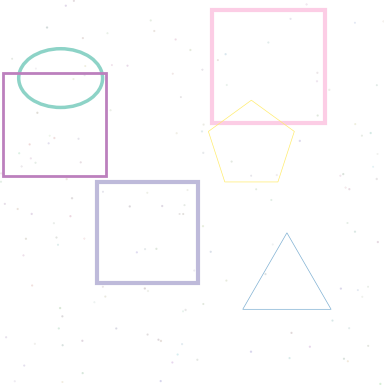[{"shape": "oval", "thickness": 2.5, "radius": 0.54, "center": [0.158, 0.797]}, {"shape": "square", "thickness": 3, "radius": 0.65, "center": [0.384, 0.396]}, {"shape": "triangle", "thickness": 0.5, "radius": 0.66, "center": [0.745, 0.263]}, {"shape": "square", "thickness": 3, "radius": 0.73, "center": [0.698, 0.828]}, {"shape": "square", "thickness": 2, "radius": 0.67, "center": [0.142, 0.676]}, {"shape": "pentagon", "thickness": 0.5, "radius": 0.59, "center": [0.653, 0.622]}]